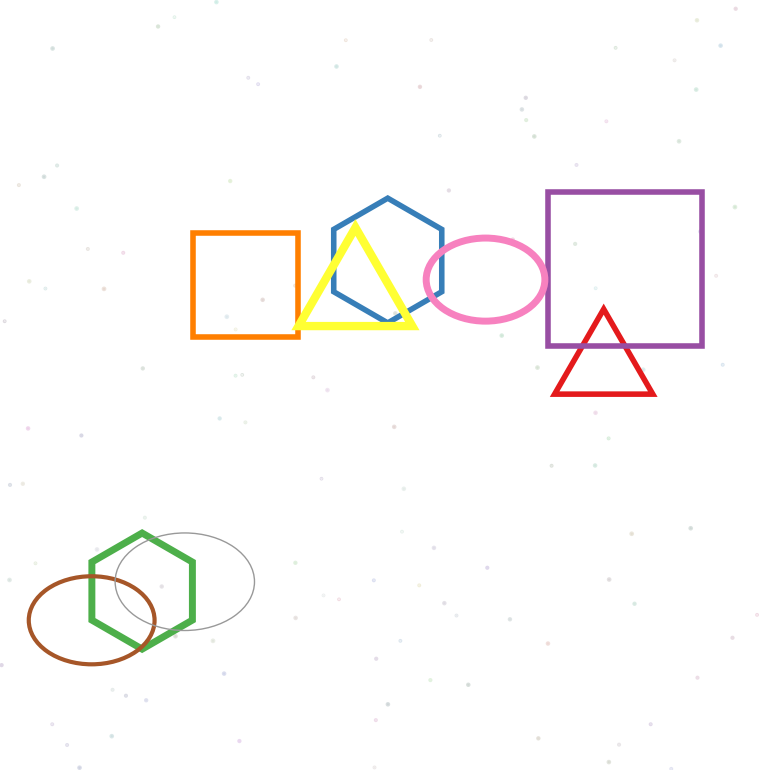[{"shape": "triangle", "thickness": 2, "radius": 0.37, "center": [0.784, 0.525]}, {"shape": "hexagon", "thickness": 2, "radius": 0.41, "center": [0.504, 0.662]}, {"shape": "hexagon", "thickness": 2.5, "radius": 0.38, "center": [0.185, 0.232]}, {"shape": "square", "thickness": 2, "radius": 0.5, "center": [0.812, 0.65]}, {"shape": "square", "thickness": 2, "radius": 0.34, "center": [0.319, 0.63]}, {"shape": "triangle", "thickness": 3, "radius": 0.43, "center": [0.462, 0.619]}, {"shape": "oval", "thickness": 1.5, "radius": 0.41, "center": [0.119, 0.194]}, {"shape": "oval", "thickness": 2.5, "radius": 0.39, "center": [0.631, 0.637]}, {"shape": "oval", "thickness": 0.5, "radius": 0.45, "center": [0.24, 0.245]}]